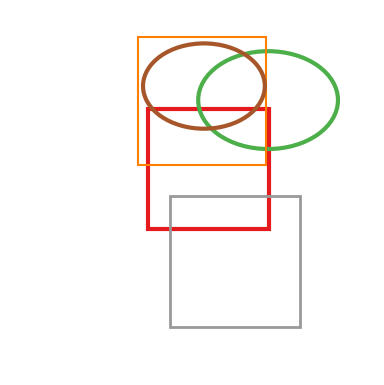[{"shape": "square", "thickness": 3, "radius": 0.78, "center": [0.541, 0.561]}, {"shape": "oval", "thickness": 3, "radius": 0.91, "center": [0.696, 0.74]}, {"shape": "square", "thickness": 1.5, "radius": 0.83, "center": [0.525, 0.737]}, {"shape": "oval", "thickness": 3, "radius": 0.79, "center": [0.53, 0.776]}, {"shape": "square", "thickness": 2, "radius": 0.85, "center": [0.61, 0.32]}]